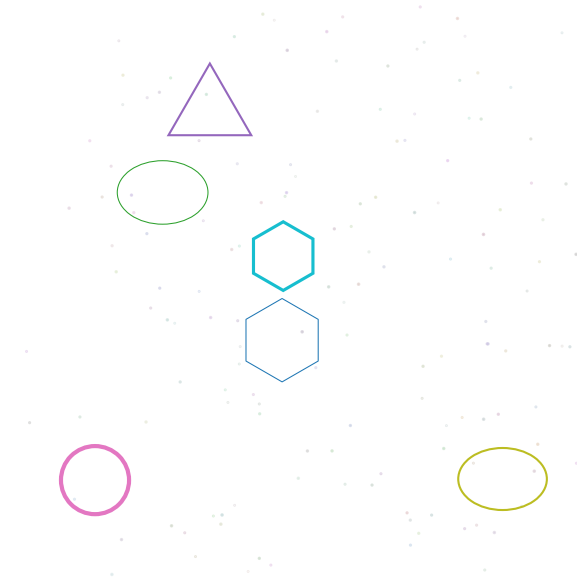[{"shape": "hexagon", "thickness": 0.5, "radius": 0.36, "center": [0.488, 0.41]}, {"shape": "oval", "thickness": 0.5, "radius": 0.39, "center": [0.282, 0.666]}, {"shape": "triangle", "thickness": 1, "radius": 0.41, "center": [0.363, 0.806]}, {"shape": "circle", "thickness": 2, "radius": 0.29, "center": [0.165, 0.168]}, {"shape": "oval", "thickness": 1, "radius": 0.38, "center": [0.87, 0.17]}, {"shape": "hexagon", "thickness": 1.5, "radius": 0.3, "center": [0.49, 0.556]}]